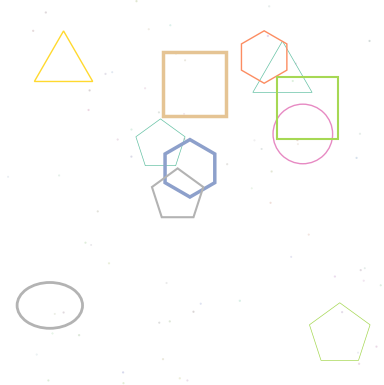[{"shape": "pentagon", "thickness": 0.5, "radius": 0.34, "center": [0.417, 0.624]}, {"shape": "triangle", "thickness": 0.5, "radius": 0.44, "center": [0.734, 0.804]}, {"shape": "hexagon", "thickness": 1, "radius": 0.34, "center": [0.686, 0.852]}, {"shape": "hexagon", "thickness": 2.5, "radius": 0.37, "center": [0.493, 0.563]}, {"shape": "circle", "thickness": 1, "radius": 0.39, "center": [0.787, 0.652]}, {"shape": "pentagon", "thickness": 0.5, "radius": 0.41, "center": [0.882, 0.131]}, {"shape": "square", "thickness": 1.5, "radius": 0.4, "center": [0.799, 0.719]}, {"shape": "triangle", "thickness": 1, "radius": 0.44, "center": [0.165, 0.832]}, {"shape": "square", "thickness": 2.5, "radius": 0.41, "center": [0.504, 0.782]}, {"shape": "oval", "thickness": 2, "radius": 0.42, "center": [0.129, 0.207]}, {"shape": "pentagon", "thickness": 1.5, "radius": 0.35, "center": [0.461, 0.493]}]